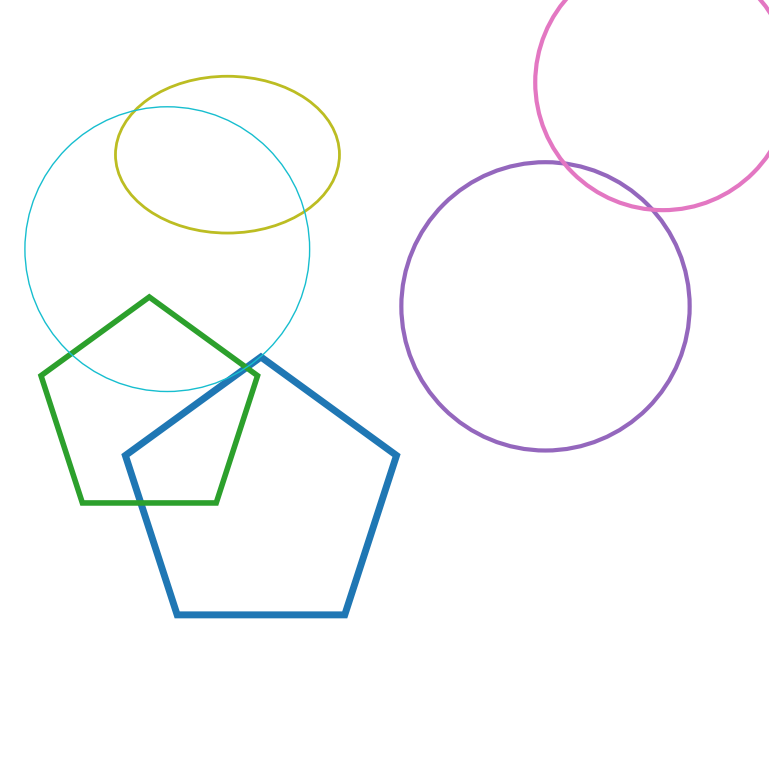[{"shape": "pentagon", "thickness": 2.5, "radius": 0.93, "center": [0.339, 0.351]}, {"shape": "pentagon", "thickness": 2, "radius": 0.74, "center": [0.194, 0.466]}, {"shape": "circle", "thickness": 1.5, "radius": 0.94, "center": [0.708, 0.602]}, {"shape": "circle", "thickness": 1.5, "radius": 0.83, "center": [0.861, 0.893]}, {"shape": "oval", "thickness": 1, "radius": 0.73, "center": [0.295, 0.799]}, {"shape": "circle", "thickness": 0.5, "radius": 0.92, "center": [0.217, 0.676]}]